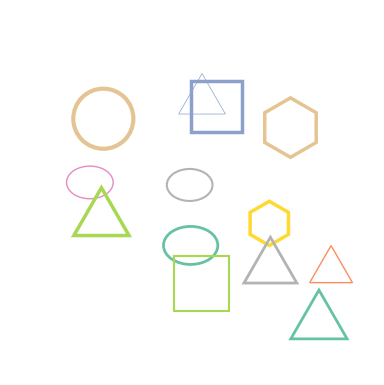[{"shape": "oval", "thickness": 2, "radius": 0.35, "center": [0.495, 0.363]}, {"shape": "triangle", "thickness": 2, "radius": 0.42, "center": [0.828, 0.162]}, {"shape": "triangle", "thickness": 1, "radius": 0.32, "center": [0.86, 0.298]}, {"shape": "triangle", "thickness": 0.5, "radius": 0.35, "center": [0.525, 0.739]}, {"shape": "square", "thickness": 2.5, "radius": 0.33, "center": [0.563, 0.724]}, {"shape": "oval", "thickness": 1, "radius": 0.3, "center": [0.233, 0.526]}, {"shape": "triangle", "thickness": 2.5, "radius": 0.41, "center": [0.263, 0.43]}, {"shape": "square", "thickness": 1.5, "radius": 0.36, "center": [0.524, 0.265]}, {"shape": "hexagon", "thickness": 2.5, "radius": 0.29, "center": [0.699, 0.42]}, {"shape": "hexagon", "thickness": 2.5, "radius": 0.39, "center": [0.754, 0.669]}, {"shape": "circle", "thickness": 3, "radius": 0.39, "center": [0.268, 0.692]}, {"shape": "triangle", "thickness": 2, "radius": 0.4, "center": [0.702, 0.304]}, {"shape": "oval", "thickness": 1.5, "radius": 0.3, "center": [0.493, 0.52]}]